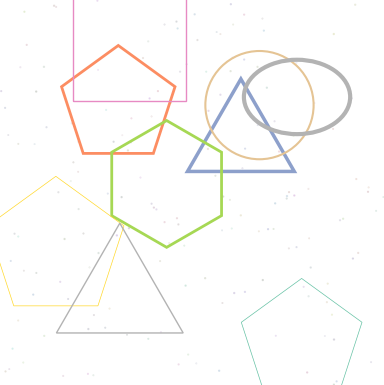[{"shape": "pentagon", "thickness": 0.5, "radius": 0.82, "center": [0.783, 0.112]}, {"shape": "pentagon", "thickness": 2, "radius": 0.77, "center": [0.307, 0.727]}, {"shape": "triangle", "thickness": 2.5, "radius": 0.8, "center": [0.626, 0.635]}, {"shape": "square", "thickness": 1, "radius": 0.73, "center": [0.337, 0.884]}, {"shape": "hexagon", "thickness": 2, "radius": 0.82, "center": [0.433, 0.522]}, {"shape": "pentagon", "thickness": 0.5, "radius": 0.93, "center": [0.145, 0.356]}, {"shape": "circle", "thickness": 1.5, "radius": 0.7, "center": [0.674, 0.727]}, {"shape": "triangle", "thickness": 1, "radius": 0.95, "center": [0.311, 0.23]}, {"shape": "oval", "thickness": 3, "radius": 0.69, "center": [0.772, 0.748]}]